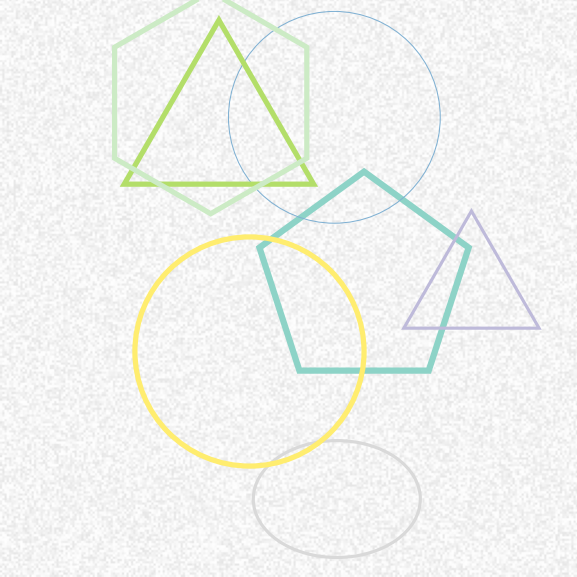[{"shape": "pentagon", "thickness": 3, "radius": 0.95, "center": [0.63, 0.511]}, {"shape": "triangle", "thickness": 1.5, "radius": 0.68, "center": [0.816, 0.498]}, {"shape": "circle", "thickness": 0.5, "radius": 0.92, "center": [0.579, 0.796]}, {"shape": "triangle", "thickness": 2.5, "radius": 0.95, "center": [0.379, 0.775]}, {"shape": "oval", "thickness": 1.5, "radius": 0.72, "center": [0.583, 0.135]}, {"shape": "hexagon", "thickness": 2.5, "radius": 0.96, "center": [0.365, 0.821]}, {"shape": "circle", "thickness": 2.5, "radius": 0.99, "center": [0.432, 0.39]}]